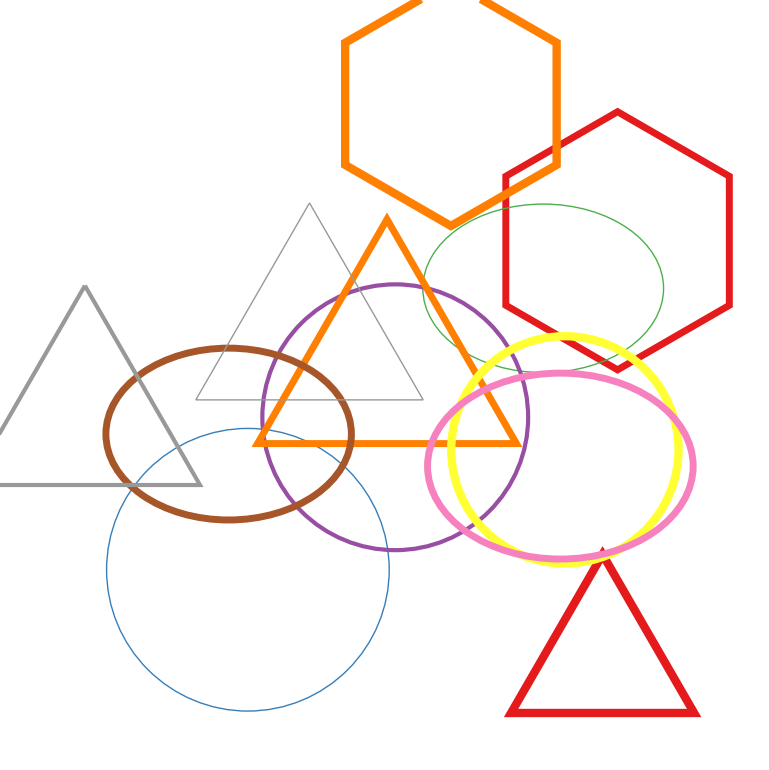[{"shape": "hexagon", "thickness": 2.5, "radius": 0.84, "center": [0.802, 0.687]}, {"shape": "triangle", "thickness": 3, "radius": 0.69, "center": [0.783, 0.143]}, {"shape": "circle", "thickness": 0.5, "radius": 0.92, "center": [0.322, 0.26]}, {"shape": "oval", "thickness": 0.5, "radius": 0.78, "center": [0.705, 0.626]}, {"shape": "circle", "thickness": 1.5, "radius": 0.86, "center": [0.513, 0.458]}, {"shape": "triangle", "thickness": 2.5, "radius": 0.97, "center": [0.503, 0.521]}, {"shape": "hexagon", "thickness": 3, "radius": 0.79, "center": [0.586, 0.865]}, {"shape": "circle", "thickness": 3, "radius": 0.74, "center": [0.734, 0.416]}, {"shape": "oval", "thickness": 2.5, "radius": 0.8, "center": [0.297, 0.436]}, {"shape": "oval", "thickness": 2.5, "radius": 0.86, "center": [0.728, 0.395]}, {"shape": "triangle", "thickness": 0.5, "radius": 0.85, "center": [0.402, 0.566]}, {"shape": "triangle", "thickness": 1.5, "radius": 0.86, "center": [0.11, 0.456]}]